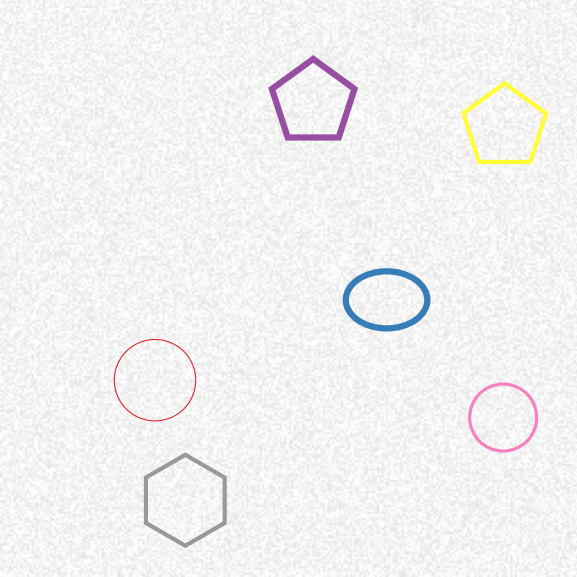[{"shape": "circle", "thickness": 0.5, "radius": 0.35, "center": [0.268, 0.341]}, {"shape": "oval", "thickness": 3, "radius": 0.35, "center": [0.669, 0.48]}, {"shape": "pentagon", "thickness": 3, "radius": 0.38, "center": [0.542, 0.822]}, {"shape": "pentagon", "thickness": 2, "radius": 0.38, "center": [0.874, 0.78]}, {"shape": "circle", "thickness": 1.5, "radius": 0.29, "center": [0.871, 0.276]}, {"shape": "hexagon", "thickness": 2, "radius": 0.39, "center": [0.321, 0.133]}]